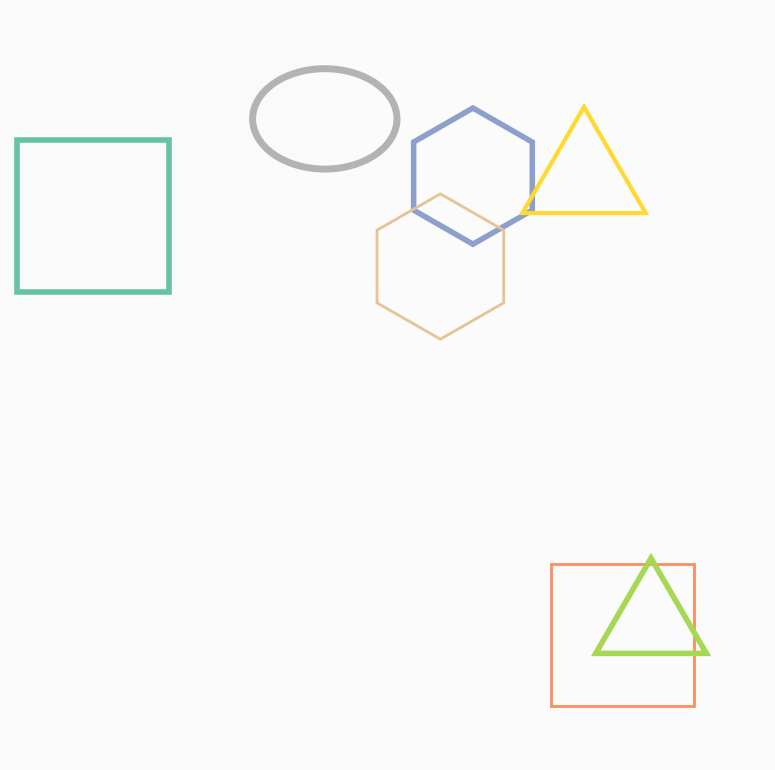[{"shape": "square", "thickness": 2, "radius": 0.49, "center": [0.12, 0.719]}, {"shape": "square", "thickness": 1, "radius": 0.46, "center": [0.803, 0.176]}, {"shape": "hexagon", "thickness": 2, "radius": 0.44, "center": [0.61, 0.771]}, {"shape": "triangle", "thickness": 2, "radius": 0.41, "center": [0.84, 0.193]}, {"shape": "triangle", "thickness": 1.5, "radius": 0.46, "center": [0.754, 0.769]}, {"shape": "hexagon", "thickness": 1, "radius": 0.47, "center": [0.568, 0.654]}, {"shape": "oval", "thickness": 2.5, "radius": 0.47, "center": [0.419, 0.846]}]